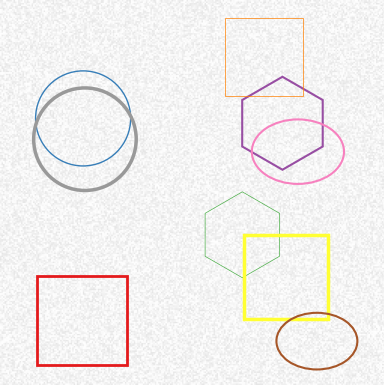[{"shape": "square", "thickness": 2, "radius": 0.58, "center": [0.213, 0.167]}, {"shape": "circle", "thickness": 1, "radius": 0.62, "center": [0.216, 0.692]}, {"shape": "hexagon", "thickness": 0.5, "radius": 0.56, "center": [0.629, 0.39]}, {"shape": "hexagon", "thickness": 1.5, "radius": 0.6, "center": [0.734, 0.68]}, {"shape": "square", "thickness": 0.5, "radius": 0.51, "center": [0.685, 0.852]}, {"shape": "square", "thickness": 2.5, "radius": 0.55, "center": [0.743, 0.282]}, {"shape": "oval", "thickness": 1.5, "radius": 0.53, "center": [0.823, 0.114]}, {"shape": "oval", "thickness": 1.5, "radius": 0.6, "center": [0.774, 0.606]}, {"shape": "circle", "thickness": 2.5, "radius": 0.67, "center": [0.221, 0.638]}]